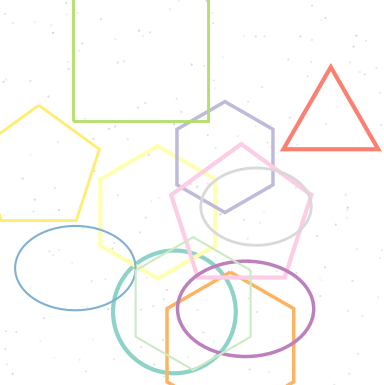[{"shape": "circle", "thickness": 3, "radius": 0.8, "center": [0.453, 0.19]}, {"shape": "hexagon", "thickness": 3, "radius": 0.86, "center": [0.41, 0.448]}, {"shape": "hexagon", "thickness": 2.5, "radius": 0.72, "center": [0.584, 0.592]}, {"shape": "triangle", "thickness": 3, "radius": 0.71, "center": [0.859, 0.683]}, {"shape": "oval", "thickness": 1.5, "radius": 0.78, "center": [0.196, 0.304]}, {"shape": "hexagon", "thickness": 2.5, "radius": 0.95, "center": [0.598, 0.103]}, {"shape": "square", "thickness": 2, "radius": 0.88, "center": [0.364, 0.862]}, {"shape": "pentagon", "thickness": 3, "radius": 0.96, "center": [0.627, 0.434]}, {"shape": "oval", "thickness": 2, "radius": 0.72, "center": [0.665, 0.463]}, {"shape": "oval", "thickness": 2.5, "radius": 0.88, "center": [0.638, 0.198]}, {"shape": "hexagon", "thickness": 1.5, "radius": 0.86, "center": [0.502, 0.212]}, {"shape": "pentagon", "thickness": 2, "radius": 0.83, "center": [0.101, 0.561]}]